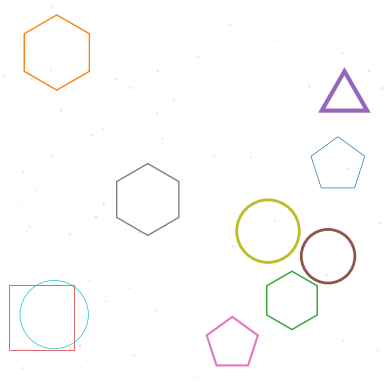[{"shape": "pentagon", "thickness": 0.5, "radius": 0.37, "center": [0.878, 0.571]}, {"shape": "hexagon", "thickness": 1, "radius": 0.49, "center": [0.148, 0.864]}, {"shape": "hexagon", "thickness": 1, "radius": 0.38, "center": [0.758, 0.22]}, {"shape": "square", "thickness": 0.5, "radius": 0.42, "center": [0.107, 0.175]}, {"shape": "triangle", "thickness": 3, "radius": 0.34, "center": [0.895, 0.747]}, {"shape": "circle", "thickness": 2, "radius": 0.35, "center": [0.852, 0.334]}, {"shape": "pentagon", "thickness": 1.5, "radius": 0.35, "center": [0.603, 0.107]}, {"shape": "hexagon", "thickness": 1, "radius": 0.47, "center": [0.384, 0.482]}, {"shape": "circle", "thickness": 2, "radius": 0.41, "center": [0.696, 0.4]}, {"shape": "circle", "thickness": 0.5, "radius": 0.44, "center": [0.141, 0.183]}]